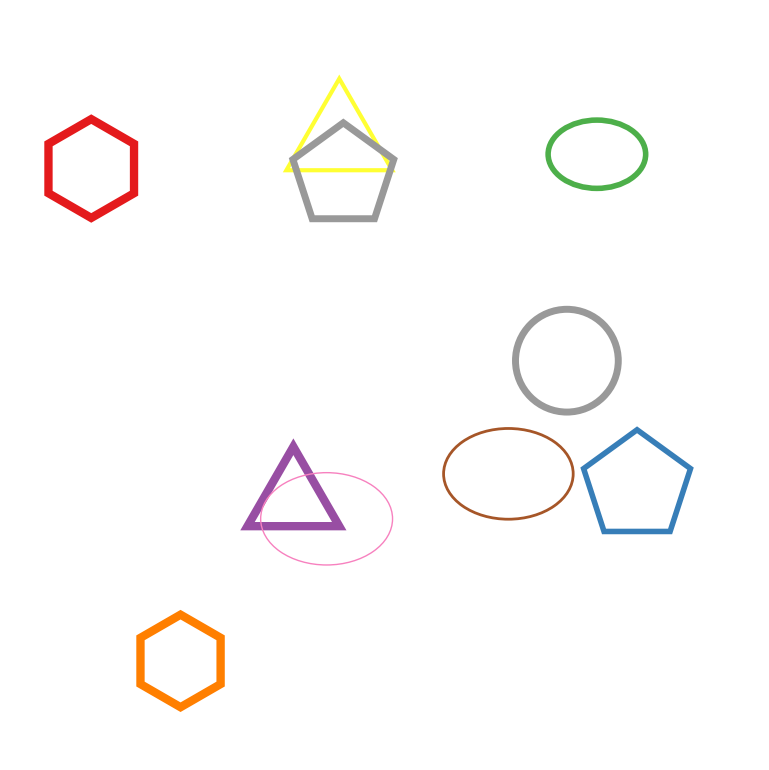[{"shape": "hexagon", "thickness": 3, "radius": 0.32, "center": [0.119, 0.781]}, {"shape": "pentagon", "thickness": 2, "radius": 0.36, "center": [0.827, 0.369]}, {"shape": "oval", "thickness": 2, "radius": 0.32, "center": [0.775, 0.8]}, {"shape": "triangle", "thickness": 3, "radius": 0.34, "center": [0.381, 0.351]}, {"shape": "hexagon", "thickness": 3, "radius": 0.3, "center": [0.234, 0.142]}, {"shape": "triangle", "thickness": 1.5, "radius": 0.4, "center": [0.441, 0.819]}, {"shape": "oval", "thickness": 1, "radius": 0.42, "center": [0.66, 0.385]}, {"shape": "oval", "thickness": 0.5, "radius": 0.43, "center": [0.424, 0.326]}, {"shape": "circle", "thickness": 2.5, "radius": 0.33, "center": [0.736, 0.532]}, {"shape": "pentagon", "thickness": 2.5, "radius": 0.34, "center": [0.446, 0.772]}]